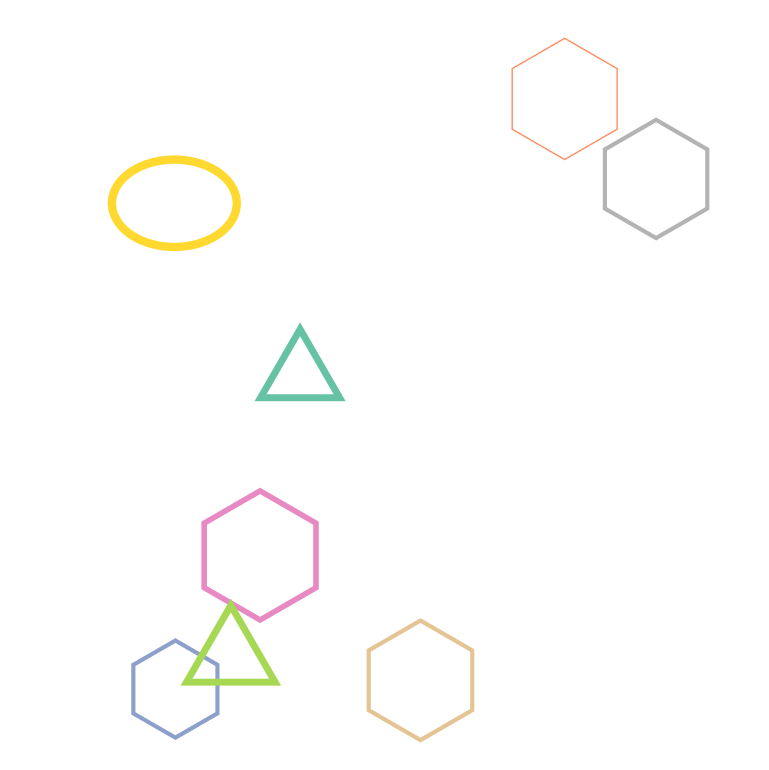[{"shape": "triangle", "thickness": 2.5, "radius": 0.3, "center": [0.39, 0.513]}, {"shape": "hexagon", "thickness": 0.5, "radius": 0.39, "center": [0.733, 0.872]}, {"shape": "hexagon", "thickness": 1.5, "radius": 0.32, "center": [0.228, 0.105]}, {"shape": "hexagon", "thickness": 2, "radius": 0.42, "center": [0.338, 0.279]}, {"shape": "triangle", "thickness": 2.5, "radius": 0.33, "center": [0.3, 0.147]}, {"shape": "oval", "thickness": 3, "radius": 0.41, "center": [0.226, 0.736]}, {"shape": "hexagon", "thickness": 1.5, "radius": 0.39, "center": [0.546, 0.116]}, {"shape": "hexagon", "thickness": 1.5, "radius": 0.38, "center": [0.852, 0.768]}]